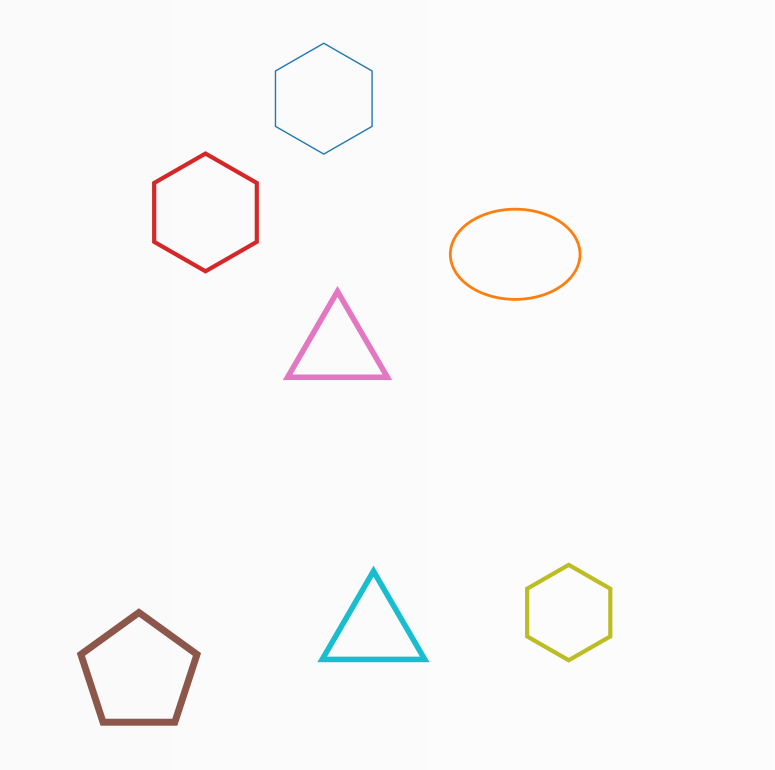[{"shape": "hexagon", "thickness": 0.5, "radius": 0.36, "center": [0.418, 0.872]}, {"shape": "oval", "thickness": 1, "radius": 0.42, "center": [0.665, 0.67]}, {"shape": "hexagon", "thickness": 1.5, "radius": 0.38, "center": [0.265, 0.724]}, {"shape": "pentagon", "thickness": 2.5, "radius": 0.39, "center": [0.179, 0.126]}, {"shape": "triangle", "thickness": 2, "radius": 0.37, "center": [0.435, 0.547]}, {"shape": "hexagon", "thickness": 1.5, "radius": 0.31, "center": [0.734, 0.204]}, {"shape": "triangle", "thickness": 2, "radius": 0.38, "center": [0.482, 0.182]}]